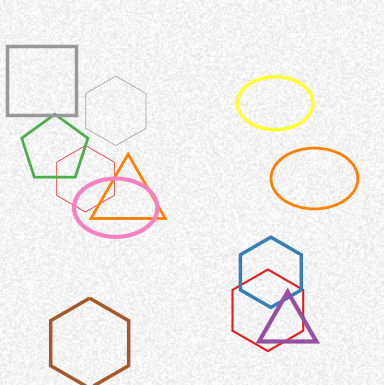[{"shape": "hexagon", "thickness": 1.5, "radius": 0.53, "center": [0.696, 0.194]}, {"shape": "hexagon", "thickness": 0.5, "radius": 0.43, "center": [0.222, 0.536]}, {"shape": "hexagon", "thickness": 2.5, "radius": 0.46, "center": [0.704, 0.293]}, {"shape": "pentagon", "thickness": 2, "radius": 0.45, "center": [0.142, 0.613]}, {"shape": "triangle", "thickness": 3, "radius": 0.43, "center": [0.747, 0.156]}, {"shape": "triangle", "thickness": 2, "radius": 0.56, "center": [0.333, 0.488]}, {"shape": "oval", "thickness": 2, "radius": 0.56, "center": [0.817, 0.536]}, {"shape": "oval", "thickness": 2.5, "radius": 0.49, "center": [0.715, 0.732]}, {"shape": "hexagon", "thickness": 2.5, "radius": 0.58, "center": [0.233, 0.109]}, {"shape": "oval", "thickness": 3, "radius": 0.54, "center": [0.301, 0.461]}, {"shape": "hexagon", "thickness": 0.5, "radius": 0.45, "center": [0.301, 0.712]}, {"shape": "square", "thickness": 2.5, "radius": 0.45, "center": [0.107, 0.792]}]